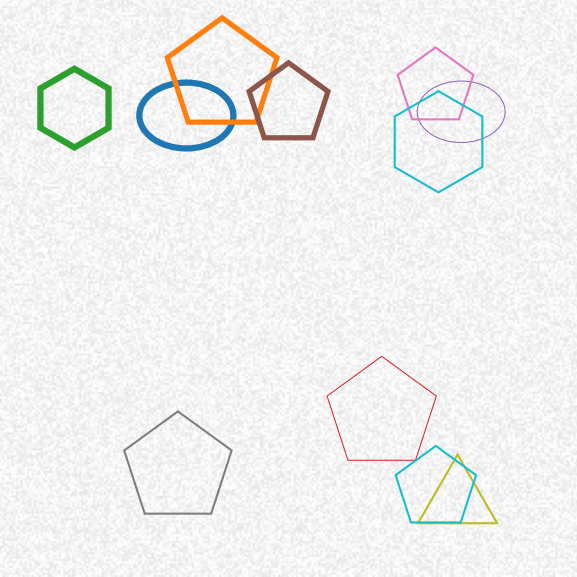[{"shape": "oval", "thickness": 3, "radius": 0.41, "center": [0.323, 0.799]}, {"shape": "pentagon", "thickness": 2.5, "radius": 0.5, "center": [0.385, 0.868]}, {"shape": "hexagon", "thickness": 3, "radius": 0.34, "center": [0.129, 0.812]}, {"shape": "pentagon", "thickness": 0.5, "radius": 0.5, "center": [0.661, 0.283]}, {"shape": "oval", "thickness": 0.5, "radius": 0.38, "center": [0.799, 0.806]}, {"shape": "pentagon", "thickness": 2.5, "radius": 0.36, "center": [0.5, 0.819]}, {"shape": "pentagon", "thickness": 1, "radius": 0.34, "center": [0.754, 0.848]}, {"shape": "pentagon", "thickness": 1, "radius": 0.49, "center": [0.308, 0.189]}, {"shape": "triangle", "thickness": 1, "radius": 0.4, "center": [0.792, 0.133]}, {"shape": "hexagon", "thickness": 1, "radius": 0.44, "center": [0.759, 0.754]}, {"shape": "pentagon", "thickness": 1, "radius": 0.37, "center": [0.755, 0.154]}]